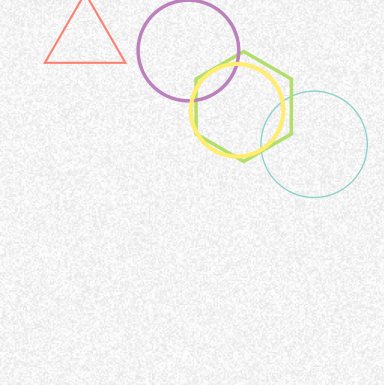[{"shape": "circle", "thickness": 1, "radius": 0.69, "center": [0.816, 0.625]}, {"shape": "triangle", "thickness": 1.5, "radius": 0.6, "center": [0.221, 0.897]}, {"shape": "hexagon", "thickness": 2.5, "radius": 0.71, "center": [0.633, 0.723]}, {"shape": "circle", "thickness": 2.5, "radius": 0.65, "center": [0.489, 0.869]}, {"shape": "circle", "thickness": 3, "radius": 0.6, "center": [0.616, 0.714]}]